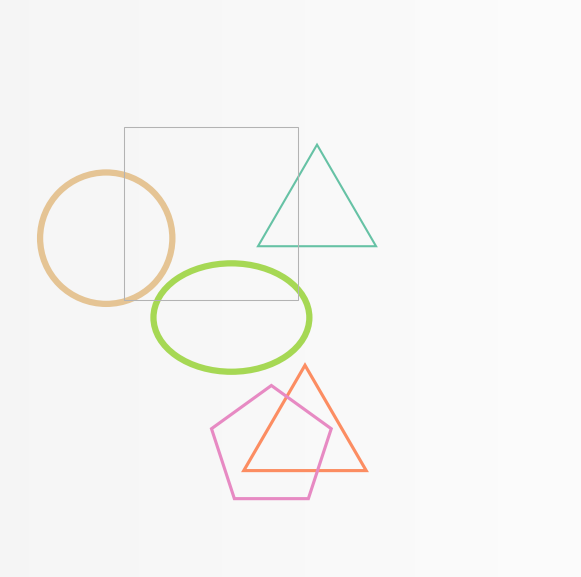[{"shape": "triangle", "thickness": 1, "radius": 0.59, "center": [0.545, 0.631]}, {"shape": "triangle", "thickness": 1.5, "radius": 0.61, "center": [0.525, 0.245]}, {"shape": "pentagon", "thickness": 1.5, "radius": 0.54, "center": [0.467, 0.223]}, {"shape": "oval", "thickness": 3, "radius": 0.67, "center": [0.398, 0.449]}, {"shape": "circle", "thickness": 3, "radius": 0.57, "center": [0.183, 0.587]}, {"shape": "square", "thickness": 0.5, "radius": 0.75, "center": [0.363, 0.629]}]